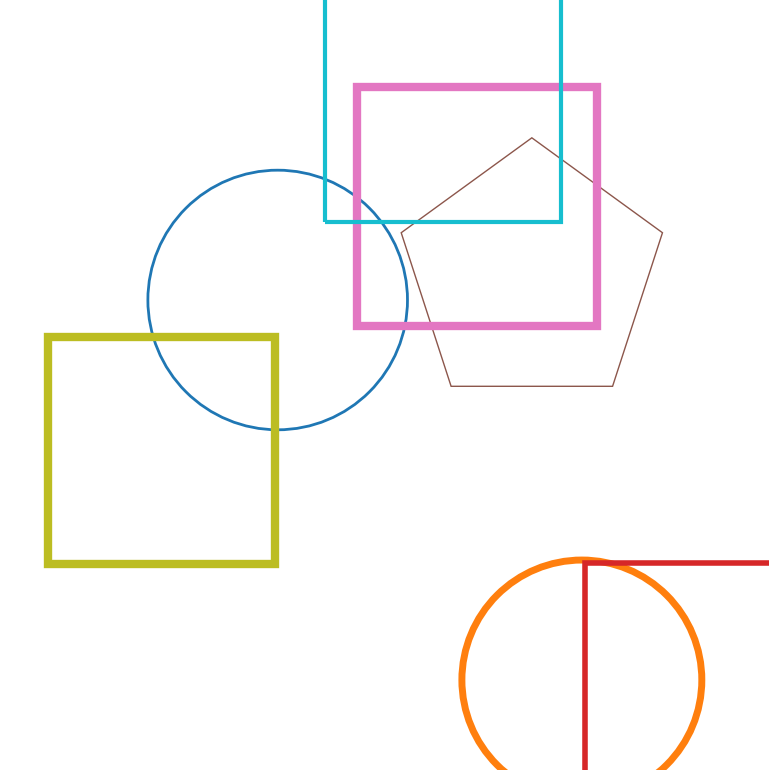[{"shape": "circle", "thickness": 1, "radius": 0.84, "center": [0.361, 0.61]}, {"shape": "circle", "thickness": 2.5, "radius": 0.78, "center": [0.756, 0.117]}, {"shape": "square", "thickness": 2, "radius": 0.7, "center": [0.9, 0.128]}, {"shape": "pentagon", "thickness": 0.5, "radius": 0.89, "center": [0.691, 0.643]}, {"shape": "square", "thickness": 3, "radius": 0.78, "center": [0.62, 0.732]}, {"shape": "square", "thickness": 3, "radius": 0.74, "center": [0.21, 0.415]}, {"shape": "square", "thickness": 1.5, "radius": 0.77, "center": [0.575, 0.866]}]